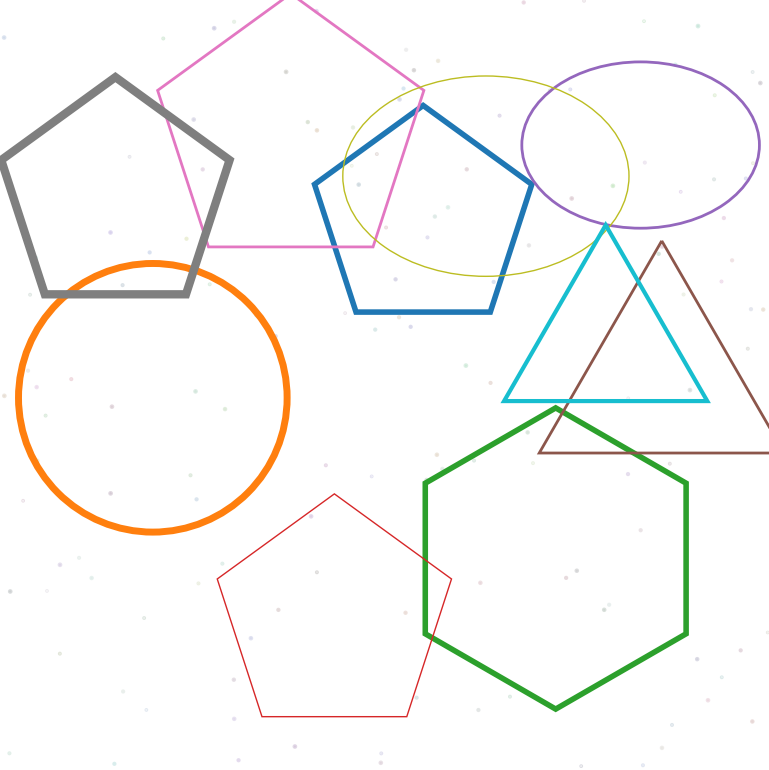[{"shape": "pentagon", "thickness": 2, "radius": 0.74, "center": [0.55, 0.715]}, {"shape": "circle", "thickness": 2.5, "radius": 0.87, "center": [0.198, 0.483]}, {"shape": "hexagon", "thickness": 2, "radius": 0.98, "center": [0.722, 0.275]}, {"shape": "pentagon", "thickness": 0.5, "radius": 0.8, "center": [0.434, 0.199]}, {"shape": "oval", "thickness": 1, "radius": 0.77, "center": [0.832, 0.812]}, {"shape": "triangle", "thickness": 1, "radius": 0.92, "center": [0.859, 0.504]}, {"shape": "pentagon", "thickness": 1, "radius": 0.91, "center": [0.378, 0.826]}, {"shape": "pentagon", "thickness": 3, "radius": 0.78, "center": [0.15, 0.744]}, {"shape": "oval", "thickness": 0.5, "radius": 0.93, "center": [0.631, 0.771]}, {"shape": "triangle", "thickness": 1.5, "radius": 0.76, "center": [0.787, 0.555]}]